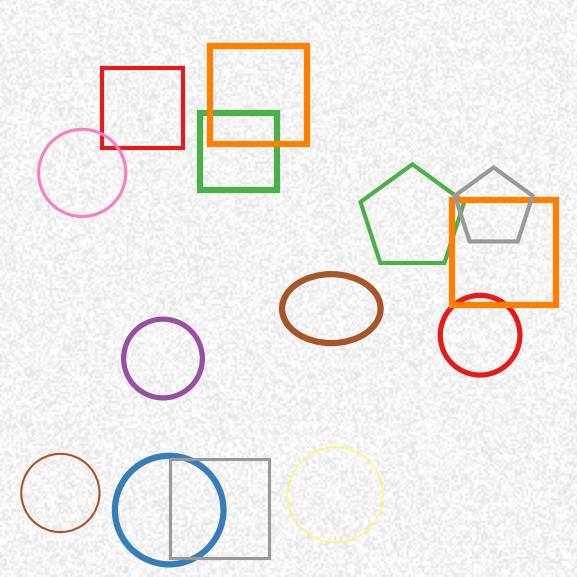[{"shape": "circle", "thickness": 2.5, "radius": 0.34, "center": [0.831, 0.419]}, {"shape": "square", "thickness": 2, "radius": 0.35, "center": [0.246, 0.812]}, {"shape": "circle", "thickness": 3, "radius": 0.47, "center": [0.293, 0.116]}, {"shape": "square", "thickness": 3, "radius": 0.33, "center": [0.413, 0.737]}, {"shape": "pentagon", "thickness": 2, "radius": 0.47, "center": [0.714, 0.62]}, {"shape": "circle", "thickness": 2.5, "radius": 0.34, "center": [0.282, 0.378]}, {"shape": "square", "thickness": 3, "radius": 0.42, "center": [0.447, 0.835]}, {"shape": "square", "thickness": 3, "radius": 0.45, "center": [0.873, 0.562]}, {"shape": "circle", "thickness": 0.5, "radius": 0.41, "center": [0.581, 0.142]}, {"shape": "circle", "thickness": 1, "radius": 0.34, "center": [0.105, 0.146]}, {"shape": "oval", "thickness": 3, "radius": 0.43, "center": [0.574, 0.465]}, {"shape": "circle", "thickness": 1.5, "radius": 0.38, "center": [0.142, 0.7]}, {"shape": "square", "thickness": 1.5, "radius": 0.43, "center": [0.38, 0.118]}, {"shape": "pentagon", "thickness": 2, "radius": 0.35, "center": [0.855, 0.638]}]